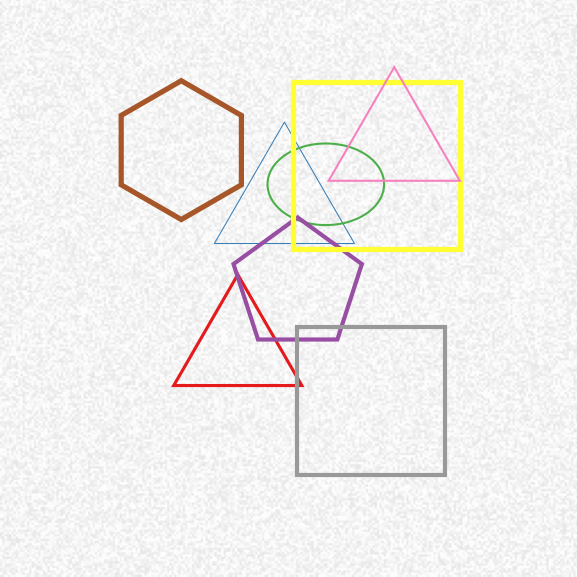[{"shape": "triangle", "thickness": 1.5, "radius": 0.64, "center": [0.412, 0.396]}, {"shape": "triangle", "thickness": 0.5, "radius": 0.7, "center": [0.493, 0.648]}, {"shape": "oval", "thickness": 1, "radius": 0.5, "center": [0.564, 0.68]}, {"shape": "pentagon", "thickness": 2, "radius": 0.58, "center": [0.515, 0.506]}, {"shape": "square", "thickness": 2.5, "radius": 0.72, "center": [0.651, 0.713]}, {"shape": "hexagon", "thickness": 2.5, "radius": 0.6, "center": [0.314, 0.739]}, {"shape": "triangle", "thickness": 1, "radius": 0.66, "center": [0.683, 0.752]}, {"shape": "square", "thickness": 2, "radius": 0.64, "center": [0.643, 0.305]}]